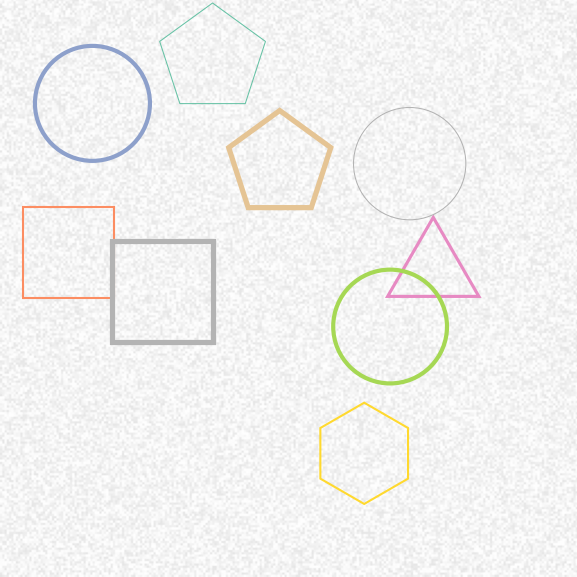[{"shape": "pentagon", "thickness": 0.5, "radius": 0.48, "center": [0.368, 0.898]}, {"shape": "square", "thickness": 1, "radius": 0.39, "center": [0.118, 0.561]}, {"shape": "circle", "thickness": 2, "radius": 0.5, "center": [0.16, 0.82]}, {"shape": "triangle", "thickness": 1.5, "radius": 0.46, "center": [0.75, 0.531]}, {"shape": "circle", "thickness": 2, "radius": 0.49, "center": [0.676, 0.434]}, {"shape": "hexagon", "thickness": 1, "radius": 0.44, "center": [0.631, 0.214]}, {"shape": "pentagon", "thickness": 2.5, "radius": 0.46, "center": [0.484, 0.715]}, {"shape": "circle", "thickness": 0.5, "radius": 0.49, "center": [0.709, 0.716]}, {"shape": "square", "thickness": 2.5, "radius": 0.44, "center": [0.281, 0.495]}]